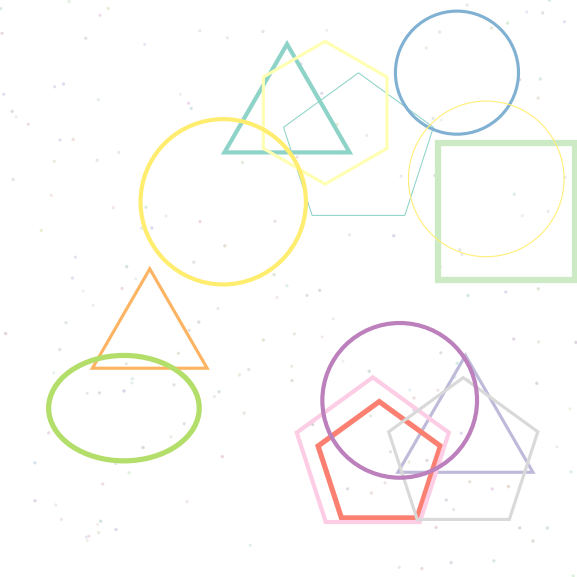[{"shape": "pentagon", "thickness": 0.5, "radius": 0.68, "center": [0.621, 0.737]}, {"shape": "triangle", "thickness": 2, "radius": 0.63, "center": [0.497, 0.798]}, {"shape": "hexagon", "thickness": 1.5, "radius": 0.62, "center": [0.563, 0.804]}, {"shape": "triangle", "thickness": 1.5, "radius": 0.67, "center": [0.806, 0.249]}, {"shape": "pentagon", "thickness": 2.5, "radius": 0.56, "center": [0.657, 0.192]}, {"shape": "circle", "thickness": 1.5, "radius": 0.53, "center": [0.791, 0.873]}, {"shape": "triangle", "thickness": 1.5, "radius": 0.57, "center": [0.259, 0.419]}, {"shape": "oval", "thickness": 2.5, "radius": 0.65, "center": [0.215, 0.292]}, {"shape": "pentagon", "thickness": 2, "radius": 0.69, "center": [0.646, 0.207]}, {"shape": "pentagon", "thickness": 1.5, "radius": 0.68, "center": [0.802, 0.209]}, {"shape": "circle", "thickness": 2, "radius": 0.67, "center": [0.692, 0.306]}, {"shape": "square", "thickness": 3, "radius": 0.59, "center": [0.877, 0.633]}, {"shape": "circle", "thickness": 0.5, "radius": 0.67, "center": [0.842, 0.689]}, {"shape": "circle", "thickness": 2, "radius": 0.72, "center": [0.387, 0.65]}]